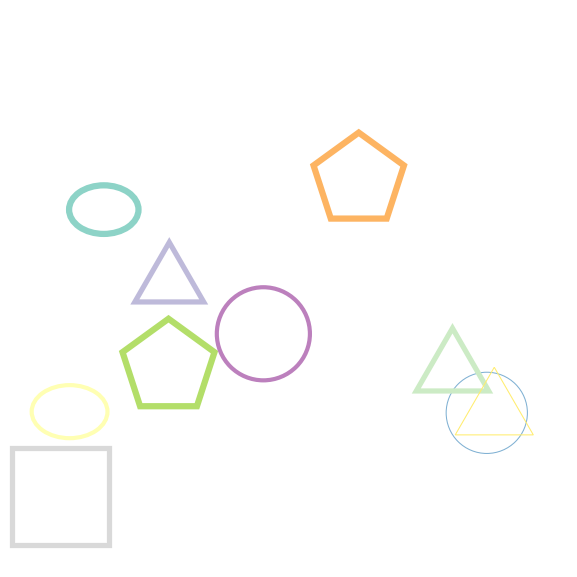[{"shape": "oval", "thickness": 3, "radius": 0.3, "center": [0.18, 0.636]}, {"shape": "oval", "thickness": 2, "radius": 0.33, "center": [0.12, 0.286]}, {"shape": "triangle", "thickness": 2.5, "radius": 0.34, "center": [0.293, 0.511]}, {"shape": "circle", "thickness": 0.5, "radius": 0.35, "center": [0.843, 0.284]}, {"shape": "pentagon", "thickness": 3, "radius": 0.41, "center": [0.621, 0.687]}, {"shape": "pentagon", "thickness": 3, "radius": 0.42, "center": [0.292, 0.363]}, {"shape": "square", "thickness": 2.5, "radius": 0.42, "center": [0.105, 0.14]}, {"shape": "circle", "thickness": 2, "radius": 0.4, "center": [0.456, 0.421]}, {"shape": "triangle", "thickness": 2.5, "radius": 0.36, "center": [0.784, 0.358]}, {"shape": "triangle", "thickness": 0.5, "radius": 0.39, "center": [0.856, 0.285]}]